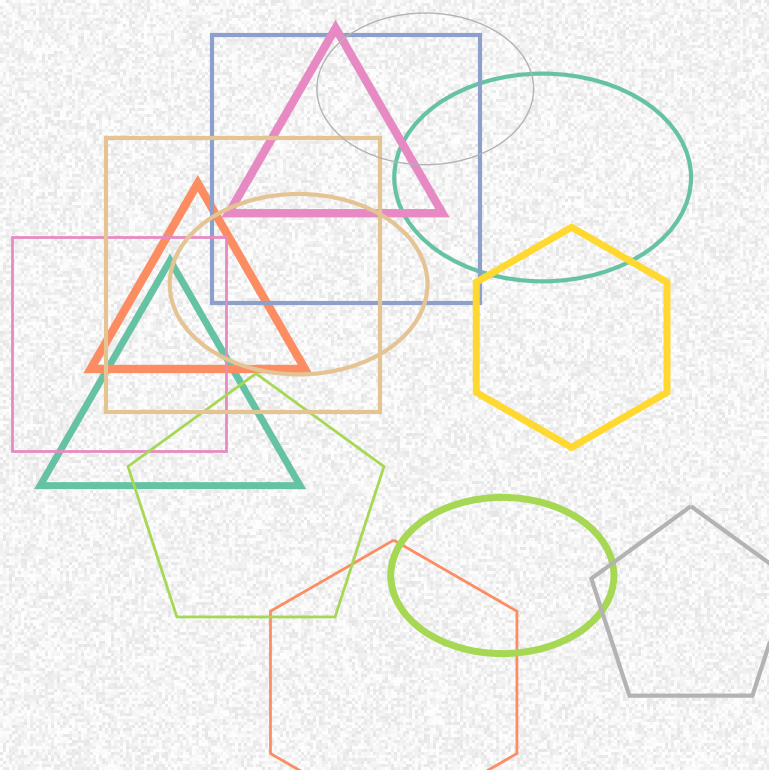[{"shape": "oval", "thickness": 1.5, "radius": 0.96, "center": [0.705, 0.77]}, {"shape": "triangle", "thickness": 2.5, "radius": 0.97, "center": [0.221, 0.467]}, {"shape": "hexagon", "thickness": 1, "radius": 0.92, "center": [0.511, 0.114]}, {"shape": "triangle", "thickness": 3, "radius": 0.8, "center": [0.257, 0.601]}, {"shape": "square", "thickness": 1.5, "radius": 0.87, "center": [0.449, 0.78]}, {"shape": "square", "thickness": 1, "radius": 0.69, "center": [0.154, 0.553]}, {"shape": "triangle", "thickness": 3, "radius": 0.8, "center": [0.436, 0.803]}, {"shape": "oval", "thickness": 2.5, "radius": 0.72, "center": [0.652, 0.253]}, {"shape": "pentagon", "thickness": 1, "radius": 0.87, "center": [0.332, 0.34]}, {"shape": "hexagon", "thickness": 2.5, "radius": 0.72, "center": [0.742, 0.562]}, {"shape": "oval", "thickness": 1.5, "radius": 0.84, "center": [0.388, 0.631]}, {"shape": "square", "thickness": 1.5, "radius": 0.89, "center": [0.315, 0.642]}, {"shape": "oval", "thickness": 0.5, "radius": 0.7, "center": [0.552, 0.885]}, {"shape": "pentagon", "thickness": 1.5, "radius": 0.68, "center": [0.897, 0.207]}]